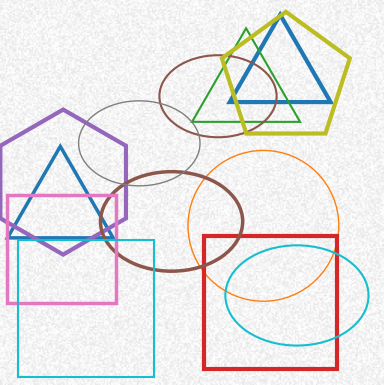[{"shape": "triangle", "thickness": 2.5, "radius": 0.79, "center": [0.157, 0.461]}, {"shape": "triangle", "thickness": 3, "radius": 0.76, "center": [0.728, 0.811]}, {"shape": "circle", "thickness": 1, "radius": 0.98, "center": [0.684, 0.413]}, {"shape": "triangle", "thickness": 1.5, "radius": 0.81, "center": [0.639, 0.764]}, {"shape": "square", "thickness": 3, "radius": 0.86, "center": [0.703, 0.215]}, {"shape": "hexagon", "thickness": 3, "radius": 0.94, "center": [0.164, 0.527]}, {"shape": "oval", "thickness": 1.5, "radius": 0.76, "center": [0.566, 0.75]}, {"shape": "oval", "thickness": 2.5, "radius": 0.92, "center": [0.446, 0.425]}, {"shape": "square", "thickness": 2.5, "radius": 0.7, "center": [0.16, 0.354]}, {"shape": "oval", "thickness": 1, "radius": 0.79, "center": [0.362, 0.628]}, {"shape": "pentagon", "thickness": 3, "radius": 0.87, "center": [0.743, 0.795]}, {"shape": "square", "thickness": 1.5, "radius": 0.89, "center": [0.223, 0.199]}, {"shape": "oval", "thickness": 1.5, "radius": 0.93, "center": [0.771, 0.233]}]